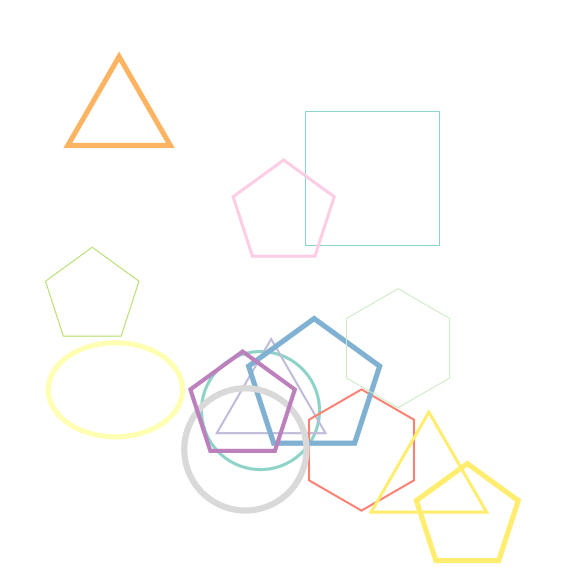[{"shape": "square", "thickness": 0.5, "radius": 0.58, "center": [0.645, 0.692]}, {"shape": "circle", "thickness": 1.5, "radius": 0.51, "center": [0.451, 0.288]}, {"shape": "oval", "thickness": 2.5, "radius": 0.58, "center": [0.2, 0.324]}, {"shape": "triangle", "thickness": 1, "radius": 0.54, "center": [0.47, 0.303]}, {"shape": "hexagon", "thickness": 1, "radius": 0.52, "center": [0.626, 0.22]}, {"shape": "pentagon", "thickness": 2.5, "radius": 0.6, "center": [0.544, 0.328]}, {"shape": "triangle", "thickness": 2.5, "radius": 0.51, "center": [0.206, 0.799]}, {"shape": "pentagon", "thickness": 0.5, "radius": 0.43, "center": [0.16, 0.486]}, {"shape": "pentagon", "thickness": 1.5, "radius": 0.46, "center": [0.491, 0.63]}, {"shape": "circle", "thickness": 3, "radius": 0.53, "center": [0.425, 0.221]}, {"shape": "pentagon", "thickness": 2, "radius": 0.48, "center": [0.42, 0.295]}, {"shape": "hexagon", "thickness": 0.5, "radius": 0.52, "center": [0.689, 0.396]}, {"shape": "pentagon", "thickness": 2.5, "radius": 0.46, "center": [0.809, 0.104]}, {"shape": "triangle", "thickness": 1.5, "radius": 0.58, "center": [0.743, 0.17]}]